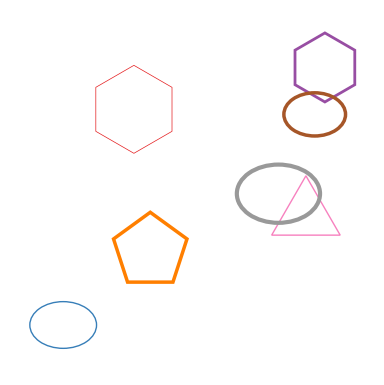[{"shape": "hexagon", "thickness": 0.5, "radius": 0.57, "center": [0.348, 0.716]}, {"shape": "oval", "thickness": 1, "radius": 0.43, "center": [0.164, 0.156]}, {"shape": "hexagon", "thickness": 2, "radius": 0.45, "center": [0.844, 0.825]}, {"shape": "pentagon", "thickness": 2.5, "radius": 0.5, "center": [0.39, 0.348]}, {"shape": "oval", "thickness": 2.5, "radius": 0.4, "center": [0.817, 0.703]}, {"shape": "triangle", "thickness": 1, "radius": 0.51, "center": [0.795, 0.441]}, {"shape": "oval", "thickness": 3, "radius": 0.54, "center": [0.723, 0.497]}]